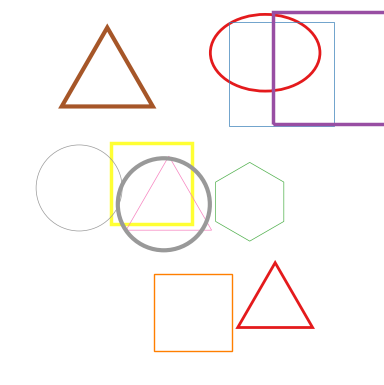[{"shape": "oval", "thickness": 2, "radius": 0.71, "center": [0.689, 0.863]}, {"shape": "triangle", "thickness": 2, "radius": 0.56, "center": [0.715, 0.205]}, {"shape": "square", "thickness": 0.5, "radius": 0.68, "center": [0.731, 0.808]}, {"shape": "hexagon", "thickness": 0.5, "radius": 0.51, "center": [0.649, 0.476]}, {"shape": "square", "thickness": 2.5, "radius": 0.72, "center": [0.855, 0.823]}, {"shape": "square", "thickness": 1, "radius": 0.5, "center": [0.501, 0.189]}, {"shape": "square", "thickness": 2.5, "radius": 0.53, "center": [0.393, 0.524]}, {"shape": "triangle", "thickness": 3, "radius": 0.68, "center": [0.279, 0.792]}, {"shape": "triangle", "thickness": 0.5, "radius": 0.64, "center": [0.439, 0.466]}, {"shape": "circle", "thickness": 0.5, "radius": 0.56, "center": [0.206, 0.512]}, {"shape": "circle", "thickness": 3, "radius": 0.6, "center": [0.426, 0.469]}]